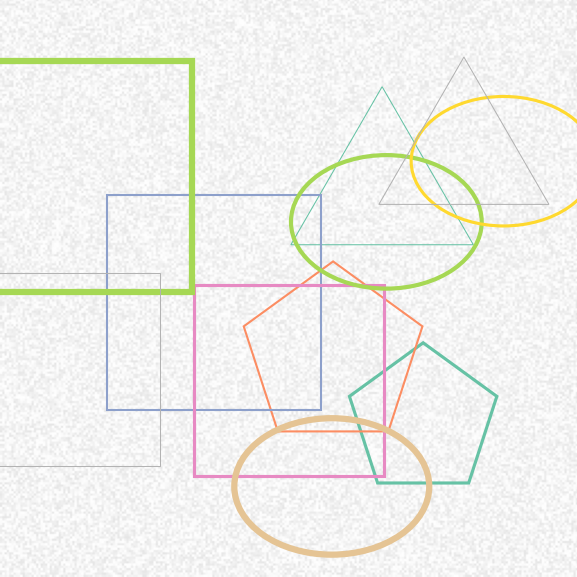[{"shape": "triangle", "thickness": 0.5, "radius": 0.91, "center": [0.662, 0.667]}, {"shape": "pentagon", "thickness": 1.5, "radius": 0.67, "center": [0.733, 0.271]}, {"shape": "pentagon", "thickness": 1, "radius": 0.81, "center": [0.577, 0.384]}, {"shape": "square", "thickness": 1, "radius": 0.93, "center": [0.371, 0.475]}, {"shape": "square", "thickness": 1.5, "radius": 0.82, "center": [0.501, 0.34]}, {"shape": "oval", "thickness": 2, "radius": 0.83, "center": [0.669, 0.615]}, {"shape": "square", "thickness": 3, "radius": 1.0, "center": [0.132, 0.693]}, {"shape": "oval", "thickness": 1.5, "radius": 0.8, "center": [0.872, 0.72]}, {"shape": "oval", "thickness": 3, "radius": 0.84, "center": [0.574, 0.157]}, {"shape": "triangle", "thickness": 0.5, "radius": 0.85, "center": [0.803, 0.73]}, {"shape": "square", "thickness": 0.5, "radius": 0.84, "center": [0.109, 0.359]}]